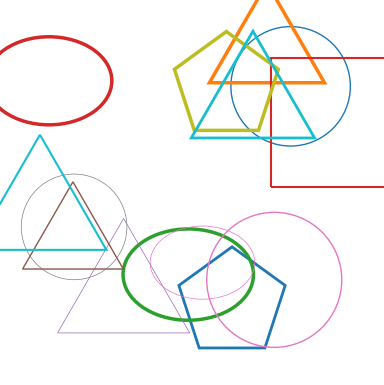[{"shape": "circle", "thickness": 1, "radius": 0.78, "center": [0.755, 0.776]}, {"shape": "pentagon", "thickness": 2, "radius": 0.73, "center": [0.603, 0.214]}, {"shape": "triangle", "thickness": 2.5, "radius": 0.86, "center": [0.693, 0.871]}, {"shape": "oval", "thickness": 2.5, "radius": 0.85, "center": [0.489, 0.287]}, {"shape": "square", "thickness": 1.5, "radius": 0.84, "center": [0.871, 0.682]}, {"shape": "oval", "thickness": 2.5, "radius": 0.82, "center": [0.127, 0.79]}, {"shape": "triangle", "thickness": 0.5, "radius": 0.99, "center": [0.321, 0.234]}, {"shape": "triangle", "thickness": 1, "radius": 0.76, "center": [0.189, 0.377]}, {"shape": "circle", "thickness": 1, "radius": 0.88, "center": [0.712, 0.273]}, {"shape": "oval", "thickness": 0.5, "radius": 0.68, "center": [0.526, 0.318]}, {"shape": "circle", "thickness": 0.5, "radius": 0.69, "center": [0.192, 0.411]}, {"shape": "pentagon", "thickness": 2.5, "radius": 0.71, "center": [0.588, 0.776]}, {"shape": "triangle", "thickness": 2, "radius": 0.92, "center": [0.657, 0.734]}, {"shape": "triangle", "thickness": 1.5, "radius": 1.0, "center": [0.104, 0.451]}]